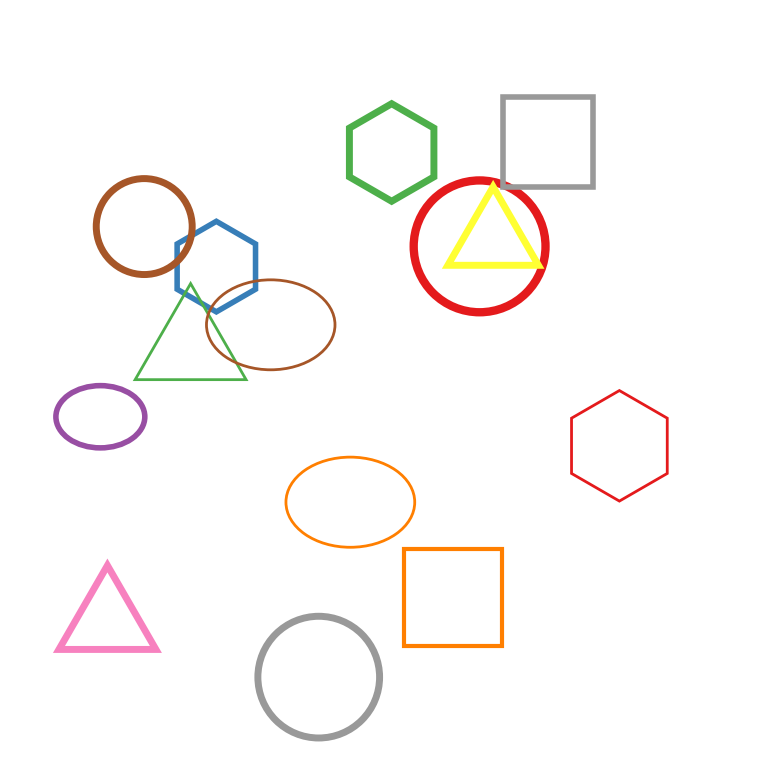[{"shape": "hexagon", "thickness": 1, "radius": 0.36, "center": [0.804, 0.421]}, {"shape": "circle", "thickness": 3, "radius": 0.43, "center": [0.623, 0.68]}, {"shape": "hexagon", "thickness": 2, "radius": 0.29, "center": [0.281, 0.654]}, {"shape": "triangle", "thickness": 1, "radius": 0.42, "center": [0.248, 0.549]}, {"shape": "hexagon", "thickness": 2.5, "radius": 0.32, "center": [0.509, 0.802]}, {"shape": "oval", "thickness": 2, "radius": 0.29, "center": [0.13, 0.459]}, {"shape": "square", "thickness": 1.5, "radius": 0.32, "center": [0.589, 0.224]}, {"shape": "oval", "thickness": 1, "radius": 0.42, "center": [0.455, 0.348]}, {"shape": "triangle", "thickness": 2.5, "radius": 0.34, "center": [0.64, 0.689]}, {"shape": "circle", "thickness": 2.5, "radius": 0.31, "center": [0.187, 0.706]}, {"shape": "oval", "thickness": 1, "radius": 0.42, "center": [0.352, 0.578]}, {"shape": "triangle", "thickness": 2.5, "radius": 0.36, "center": [0.14, 0.193]}, {"shape": "square", "thickness": 2, "radius": 0.29, "center": [0.712, 0.815]}, {"shape": "circle", "thickness": 2.5, "radius": 0.4, "center": [0.414, 0.121]}]